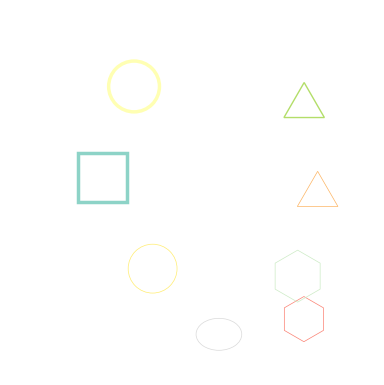[{"shape": "square", "thickness": 2.5, "radius": 0.32, "center": [0.267, 0.538]}, {"shape": "circle", "thickness": 2.5, "radius": 0.33, "center": [0.348, 0.775]}, {"shape": "hexagon", "thickness": 0.5, "radius": 0.29, "center": [0.789, 0.171]}, {"shape": "triangle", "thickness": 0.5, "radius": 0.3, "center": [0.825, 0.494]}, {"shape": "triangle", "thickness": 1, "radius": 0.3, "center": [0.79, 0.725]}, {"shape": "oval", "thickness": 0.5, "radius": 0.3, "center": [0.569, 0.132]}, {"shape": "hexagon", "thickness": 0.5, "radius": 0.34, "center": [0.773, 0.283]}, {"shape": "circle", "thickness": 0.5, "radius": 0.32, "center": [0.396, 0.302]}]